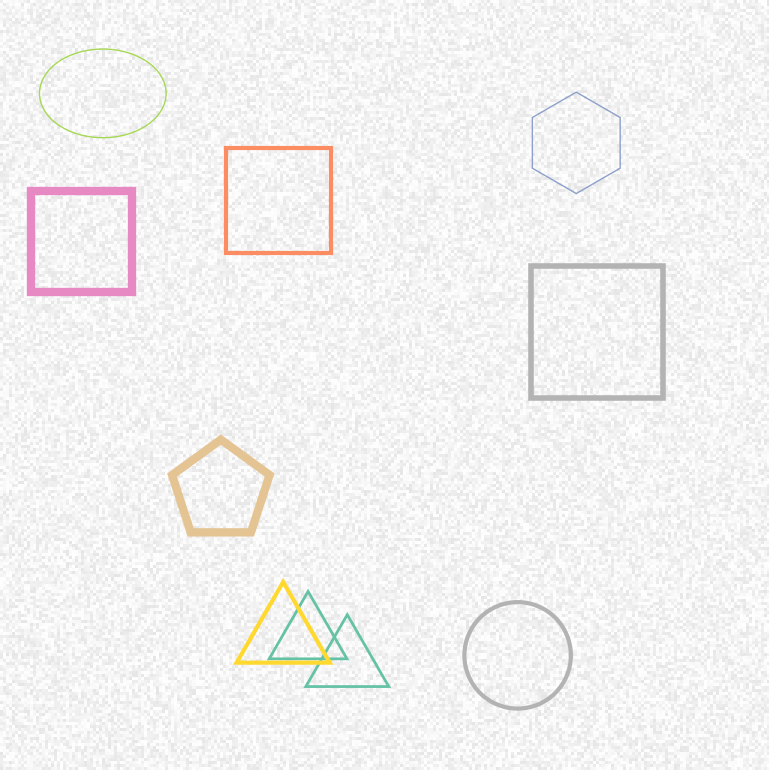[{"shape": "triangle", "thickness": 1, "radius": 0.29, "center": [0.4, 0.174]}, {"shape": "triangle", "thickness": 1, "radius": 0.31, "center": [0.451, 0.139]}, {"shape": "square", "thickness": 1.5, "radius": 0.34, "center": [0.361, 0.739]}, {"shape": "hexagon", "thickness": 0.5, "radius": 0.33, "center": [0.748, 0.814]}, {"shape": "square", "thickness": 3, "radius": 0.33, "center": [0.106, 0.686]}, {"shape": "oval", "thickness": 0.5, "radius": 0.41, "center": [0.134, 0.879]}, {"shape": "triangle", "thickness": 1.5, "radius": 0.35, "center": [0.368, 0.174]}, {"shape": "pentagon", "thickness": 3, "radius": 0.33, "center": [0.287, 0.362]}, {"shape": "circle", "thickness": 1.5, "radius": 0.35, "center": [0.672, 0.149]}, {"shape": "square", "thickness": 2, "radius": 0.43, "center": [0.775, 0.569]}]